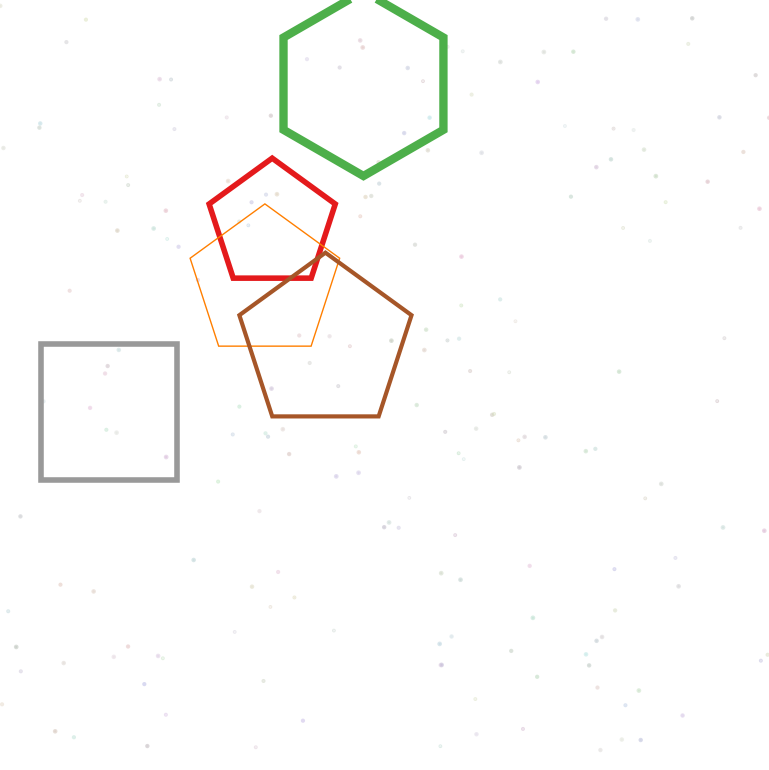[{"shape": "pentagon", "thickness": 2, "radius": 0.43, "center": [0.354, 0.708]}, {"shape": "hexagon", "thickness": 3, "radius": 0.6, "center": [0.472, 0.891]}, {"shape": "pentagon", "thickness": 0.5, "radius": 0.51, "center": [0.344, 0.633]}, {"shape": "pentagon", "thickness": 1.5, "radius": 0.59, "center": [0.423, 0.554]}, {"shape": "square", "thickness": 2, "radius": 0.44, "center": [0.142, 0.465]}]